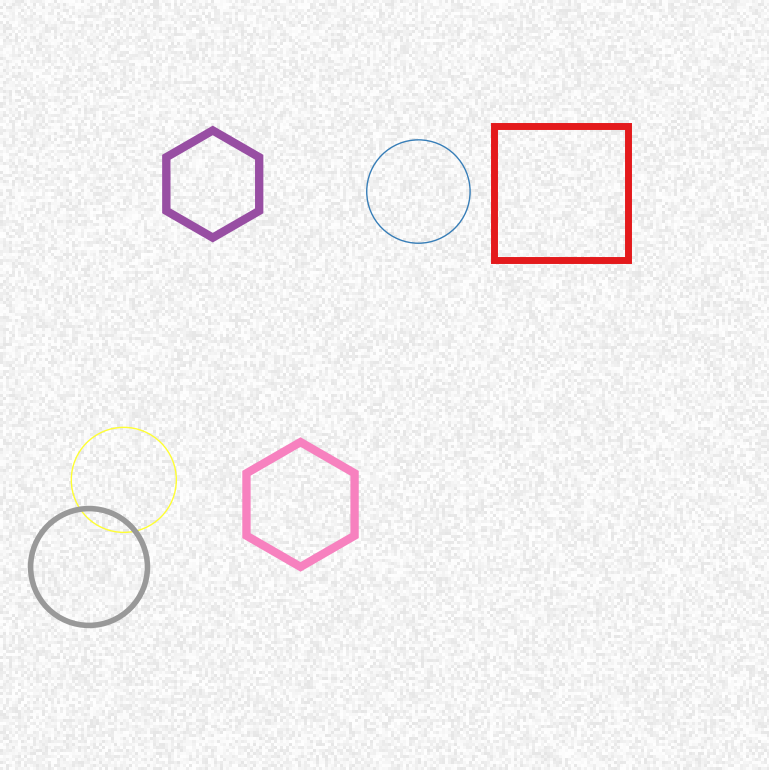[{"shape": "square", "thickness": 2.5, "radius": 0.43, "center": [0.728, 0.749]}, {"shape": "circle", "thickness": 0.5, "radius": 0.34, "center": [0.543, 0.751]}, {"shape": "hexagon", "thickness": 3, "radius": 0.35, "center": [0.276, 0.761]}, {"shape": "circle", "thickness": 0.5, "radius": 0.34, "center": [0.161, 0.377]}, {"shape": "hexagon", "thickness": 3, "radius": 0.41, "center": [0.39, 0.345]}, {"shape": "circle", "thickness": 2, "radius": 0.38, "center": [0.116, 0.264]}]